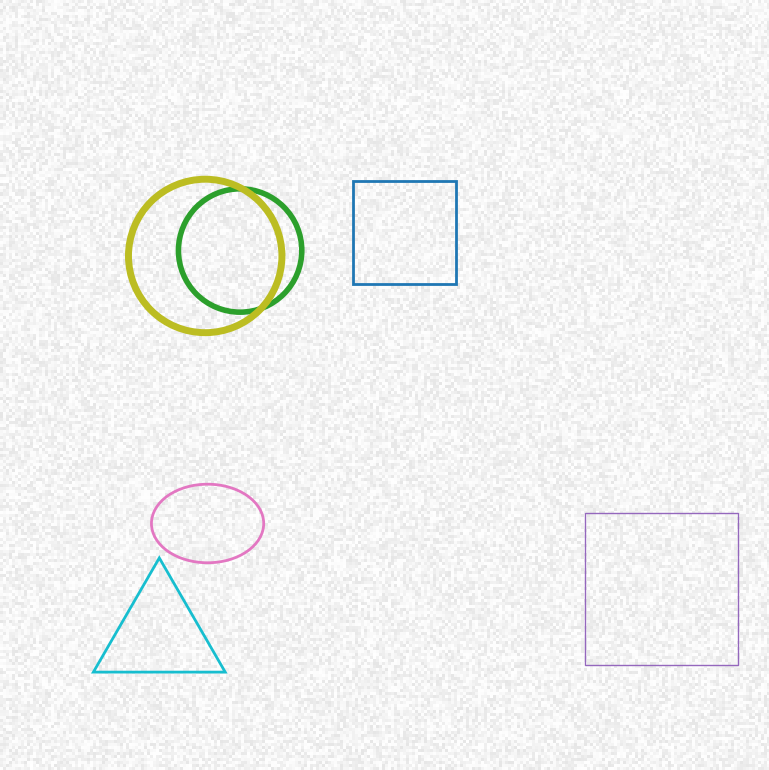[{"shape": "square", "thickness": 1, "radius": 0.33, "center": [0.525, 0.698]}, {"shape": "circle", "thickness": 2, "radius": 0.4, "center": [0.312, 0.675]}, {"shape": "square", "thickness": 0.5, "radius": 0.49, "center": [0.859, 0.235]}, {"shape": "oval", "thickness": 1, "radius": 0.36, "center": [0.27, 0.32]}, {"shape": "circle", "thickness": 2.5, "radius": 0.5, "center": [0.266, 0.668]}, {"shape": "triangle", "thickness": 1, "radius": 0.49, "center": [0.207, 0.177]}]